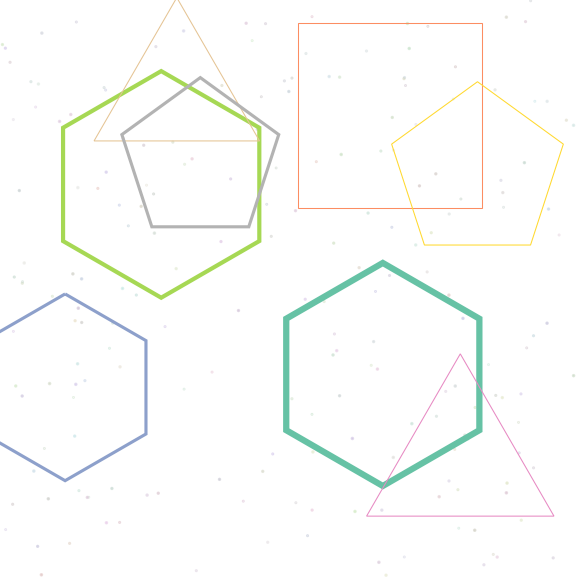[{"shape": "hexagon", "thickness": 3, "radius": 0.97, "center": [0.663, 0.351]}, {"shape": "square", "thickness": 0.5, "radius": 0.8, "center": [0.676, 0.799]}, {"shape": "hexagon", "thickness": 1.5, "radius": 0.81, "center": [0.113, 0.328]}, {"shape": "triangle", "thickness": 0.5, "radius": 0.94, "center": [0.797, 0.199]}, {"shape": "hexagon", "thickness": 2, "radius": 0.98, "center": [0.279, 0.68]}, {"shape": "pentagon", "thickness": 0.5, "radius": 0.78, "center": [0.827, 0.701]}, {"shape": "triangle", "thickness": 0.5, "radius": 0.83, "center": [0.306, 0.838]}, {"shape": "pentagon", "thickness": 1.5, "radius": 0.71, "center": [0.347, 0.722]}]